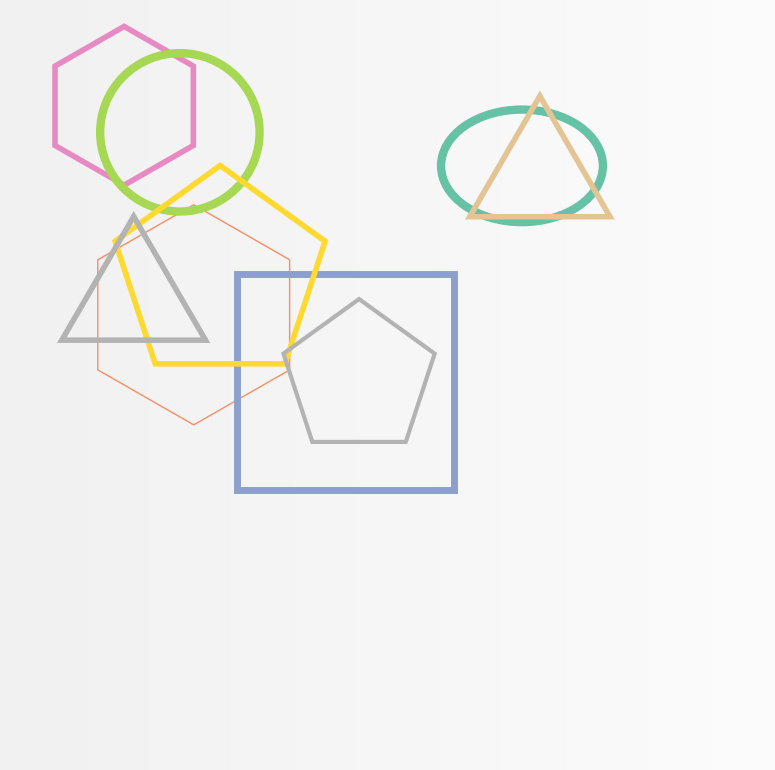[{"shape": "oval", "thickness": 3, "radius": 0.52, "center": [0.673, 0.785]}, {"shape": "hexagon", "thickness": 0.5, "radius": 0.71, "center": [0.25, 0.591]}, {"shape": "square", "thickness": 2.5, "radius": 0.7, "center": [0.446, 0.504]}, {"shape": "hexagon", "thickness": 2, "radius": 0.52, "center": [0.16, 0.863]}, {"shape": "circle", "thickness": 3, "radius": 0.51, "center": [0.232, 0.828]}, {"shape": "pentagon", "thickness": 2, "radius": 0.71, "center": [0.284, 0.643]}, {"shape": "triangle", "thickness": 2, "radius": 0.52, "center": [0.697, 0.771]}, {"shape": "pentagon", "thickness": 1.5, "radius": 0.51, "center": [0.463, 0.509]}, {"shape": "triangle", "thickness": 2, "radius": 0.54, "center": [0.172, 0.612]}]